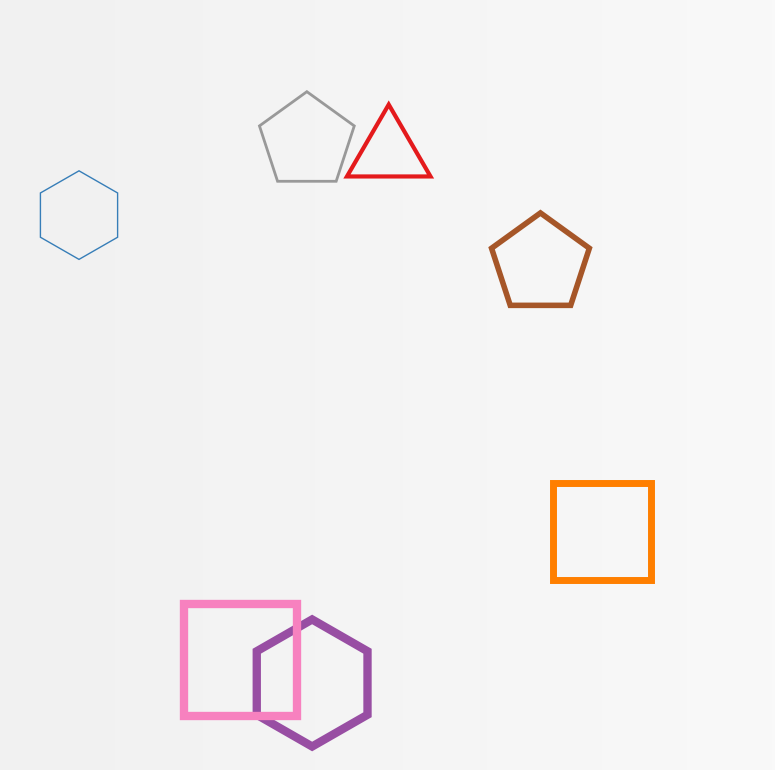[{"shape": "triangle", "thickness": 1.5, "radius": 0.31, "center": [0.502, 0.802]}, {"shape": "hexagon", "thickness": 0.5, "radius": 0.29, "center": [0.102, 0.721]}, {"shape": "hexagon", "thickness": 3, "radius": 0.41, "center": [0.403, 0.113]}, {"shape": "square", "thickness": 2.5, "radius": 0.32, "center": [0.776, 0.31]}, {"shape": "pentagon", "thickness": 2, "radius": 0.33, "center": [0.697, 0.657]}, {"shape": "square", "thickness": 3, "radius": 0.36, "center": [0.31, 0.143]}, {"shape": "pentagon", "thickness": 1, "radius": 0.32, "center": [0.396, 0.817]}]